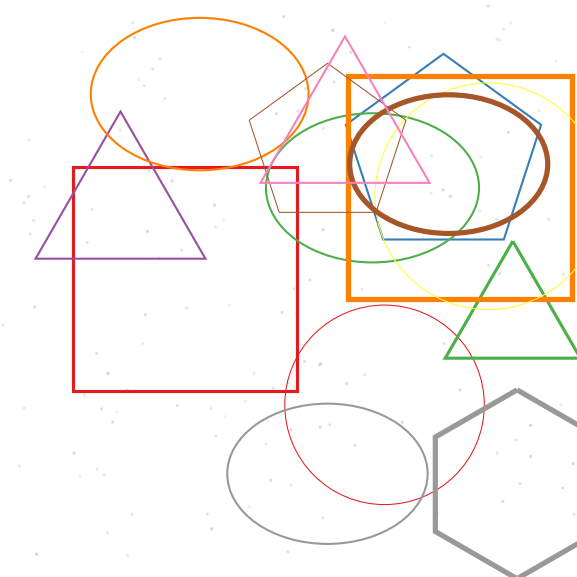[{"shape": "circle", "thickness": 0.5, "radius": 0.86, "center": [0.666, 0.298]}, {"shape": "square", "thickness": 1.5, "radius": 0.97, "center": [0.321, 0.516]}, {"shape": "pentagon", "thickness": 1, "radius": 0.89, "center": [0.768, 0.728]}, {"shape": "triangle", "thickness": 1.5, "radius": 0.68, "center": [0.888, 0.446]}, {"shape": "oval", "thickness": 1, "radius": 0.92, "center": [0.645, 0.674]}, {"shape": "triangle", "thickness": 1, "radius": 0.85, "center": [0.209, 0.636]}, {"shape": "oval", "thickness": 1, "radius": 0.94, "center": [0.346, 0.836]}, {"shape": "square", "thickness": 2.5, "radius": 0.97, "center": [0.797, 0.674]}, {"shape": "circle", "thickness": 0.5, "radius": 0.98, "center": [0.846, 0.659]}, {"shape": "pentagon", "thickness": 0.5, "radius": 0.71, "center": [0.567, 0.747]}, {"shape": "oval", "thickness": 2.5, "radius": 0.86, "center": [0.777, 0.715]}, {"shape": "triangle", "thickness": 1, "radius": 0.85, "center": [0.597, 0.767]}, {"shape": "oval", "thickness": 1, "radius": 0.87, "center": [0.567, 0.179]}, {"shape": "hexagon", "thickness": 2.5, "radius": 0.82, "center": [0.895, 0.161]}]